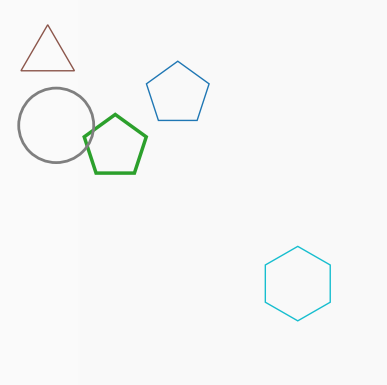[{"shape": "pentagon", "thickness": 1, "radius": 0.43, "center": [0.459, 0.756]}, {"shape": "pentagon", "thickness": 2.5, "radius": 0.42, "center": [0.297, 0.618]}, {"shape": "triangle", "thickness": 1, "radius": 0.4, "center": [0.123, 0.856]}, {"shape": "circle", "thickness": 2, "radius": 0.48, "center": [0.145, 0.674]}, {"shape": "hexagon", "thickness": 1, "radius": 0.48, "center": [0.768, 0.263]}]